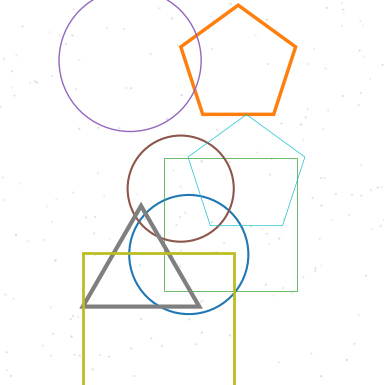[{"shape": "circle", "thickness": 1.5, "radius": 0.77, "center": [0.49, 0.339]}, {"shape": "pentagon", "thickness": 2.5, "radius": 0.78, "center": [0.619, 0.83]}, {"shape": "square", "thickness": 0.5, "radius": 0.86, "center": [0.598, 0.417]}, {"shape": "circle", "thickness": 1, "radius": 0.92, "center": [0.338, 0.843]}, {"shape": "circle", "thickness": 1.5, "radius": 0.69, "center": [0.469, 0.51]}, {"shape": "triangle", "thickness": 3, "radius": 0.87, "center": [0.366, 0.291]}, {"shape": "square", "thickness": 2, "radius": 0.98, "center": [0.412, 0.146]}, {"shape": "pentagon", "thickness": 0.5, "radius": 0.8, "center": [0.64, 0.543]}]